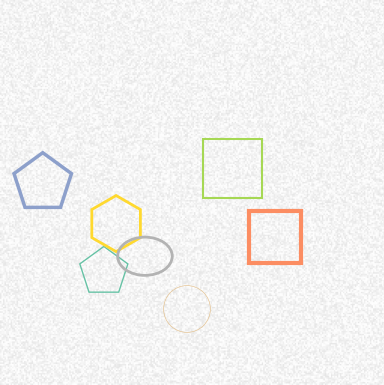[{"shape": "pentagon", "thickness": 1, "radius": 0.33, "center": [0.27, 0.294]}, {"shape": "square", "thickness": 3, "radius": 0.34, "center": [0.714, 0.384]}, {"shape": "pentagon", "thickness": 2.5, "radius": 0.39, "center": [0.111, 0.525]}, {"shape": "square", "thickness": 1.5, "radius": 0.38, "center": [0.604, 0.561]}, {"shape": "hexagon", "thickness": 2, "radius": 0.36, "center": [0.302, 0.419]}, {"shape": "circle", "thickness": 0.5, "radius": 0.3, "center": [0.486, 0.197]}, {"shape": "oval", "thickness": 2, "radius": 0.35, "center": [0.376, 0.334]}]